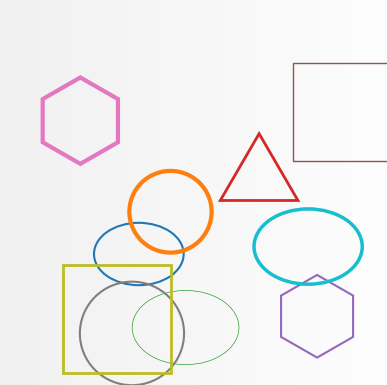[{"shape": "oval", "thickness": 1.5, "radius": 0.58, "center": [0.358, 0.34]}, {"shape": "circle", "thickness": 3, "radius": 0.53, "center": [0.44, 0.45]}, {"shape": "oval", "thickness": 0.5, "radius": 0.69, "center": [0.479, 0.149]}, {"shape": "triangle", "thickness": 2, "radius": 0.58, "center": [0.669, 0.537]}, {"shape": "hexagon", "thickness": 1.5, "radius": 0.54, "center": [0.818, 0.179]}, {"shape": "square", "thickness": 1, "radius": 0.64, "center": [0.884, 0.709]}, {"shape": "hexagon", "thickness": 3, "radius": 0.56, "center": [0.207, 0.687]}, {"shape": "circle", "thickness": 1.5, "radius": 0.67, "center": [0.341, 0.134]}, {"shape": "square", "thickness": 2, "radius": 0.7, "center": [0.302, 0.171]}, {"shape": "oval", "thickness": 2.5, "radius": 0.7, "center": [0.795, 0.36]}]